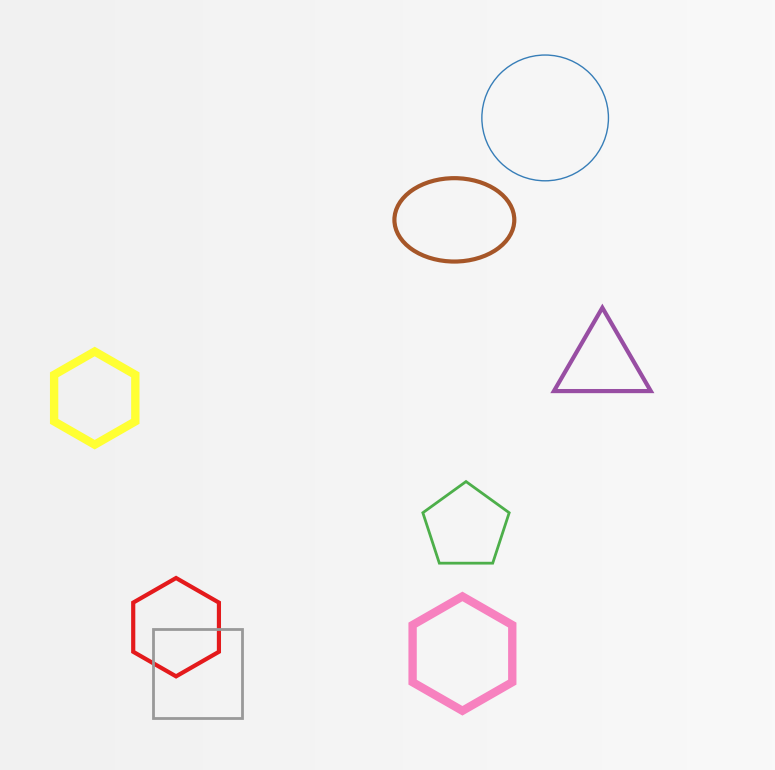[{"shape": "hexagon", "thickness": 1.5, "radius": 0.32, "center": [0.227, 0.185]}, {"shape": "circle", "thickness": 0.5, "radius": 0.41, "center": [0.703, 0.847]}, {"shape": "pentagon", "thickness": 1, "radius": 0.29, "center": [0.601, 0.316]}, {"shape": "triangle", "thickness": 1.5, "radius": 0.36, "center": [0.777, 0.528]}, {"shape": "hexagon", "thickness": 3, "radius": 0.3, "center": [0.122, 0.483]}, {"shape": "oval", "thickness": 1.5, "radius": 0.39, "center": [0.586, 0.714]}, {"shape": "hexagon", "thickness": 3, "radius": 0.37, "center": [0.597, 0.151]}, {"shape": "square", "thickness": 1, "radius": 0.29, "center": [0.255, 0.126]}]